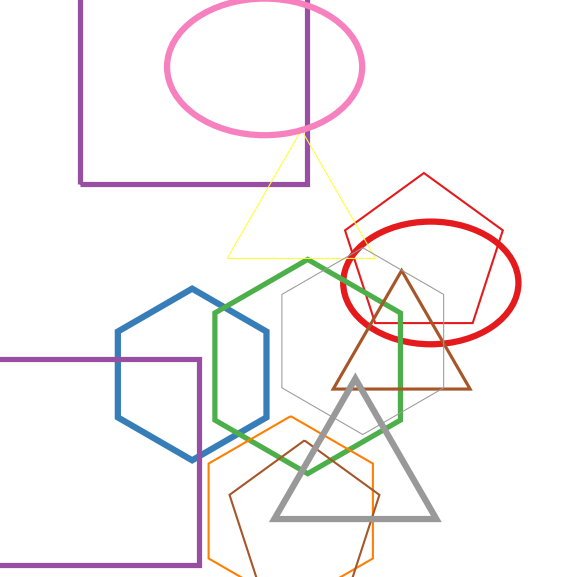[{"shape": "oval", "thickness": 3, "radius": 0.76, "center": [0.746, 0.509]}, {"shape": "pentagon", "thickness": 1, "radius": 0.72, "center": [0.734, 0.556]}, {"shape": "hexagon", "thickness": 3, "radius": 0.74, "center": [0.333, 0.351]}, {"shape": "hexagon", "thickness": 2.5, "radius": 0.93, "center": [0.533, 0.364]}, {"shape": "square", "thickness": 2.5, "radius": 0.98, "center": [0.335, 0.877]}, {"shape": "square", "thickness": 2.5, "radius": 0.89, "center": [0.166, 0.2]}, {"shape": "hexagon", "thickness": 1, "radius": 0.82, "center": [0.503, 0.114]}, {"shape": "triangle", "thickness": 0.5, "radius": 0.74, "center": [0.522, 0.626]}, {"shape": "triangle", "thickness": 1.5, "radius": 0.68, "center": [0.695, 0.394]}, {"shape": "pentagon", "thickness": 1, "radius": 0.68, "center": [0.527, 0.1]}, {"shape": "oval", "thickness": 3, "radius": 0.84, "center": [0.458, 0.883]}, {"shape": "hexagon", "thickness": 0.5, "radius": 0.81, "center": [0.628, 0.408]}, {"shape": "triangle", "thickness": 3, "radius": 0.81, "center": [0.615, 0.181]}]